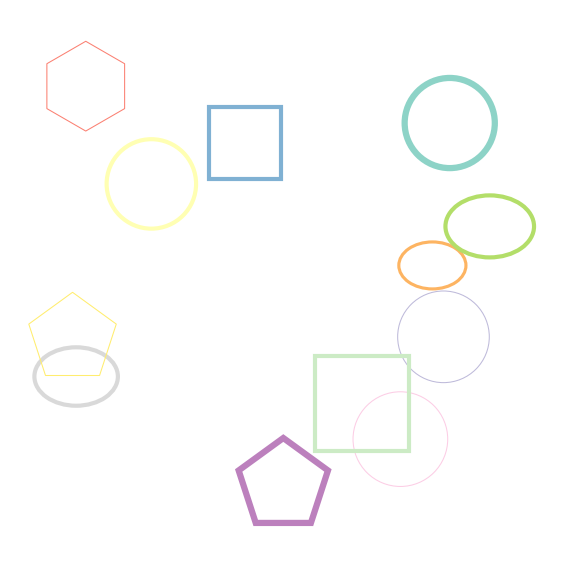[{"shape": "circle", "thickness": 3, "radius": 0.39, "center": [0.779, 0.786]}, {"shape": "circle", "thickness": 2, "radius": 0.39, "center": [0.262, 0.681]}, {"shape": "circle", "thickness": 0.5, "radius": 0.4, "center": [0.768, 0.416]}, {"shape": "hexagon", "thickness": 0.5, "radius": 0.39, "center": [0.148, 0.85]}, {"shape": "square", "thickness": 2, "radius": 0.31, "center": [0.424, 0.751]}, {"shape": "oval", "thickness": 1.5, "radius": 0.29, "center": [0.749, 0.54]}, {"shape": "oval", "thickness": 2, "radius": 0.38, "center": [0.848, 0.607]}, {"shape": "circle", "thickness": 0.5, "radius": 0.41, "center": [0.693, 0.239]}, {"shape": "oval", "thickness": 2, "radius": 0.36, "center": [0.132, 0.347]}, {"shape": "pentagon", "thickness": 3, "radius": 0.41, "center": [0.491, 0.159]}, {"shape": "square", "thickness": 2, "radius": 0.41, "center": [0.627, 0.3]}, {"shape": "pentagon", "thickness": 0.5, "radius": 0.4, "center": [0.126, 0.413]}]